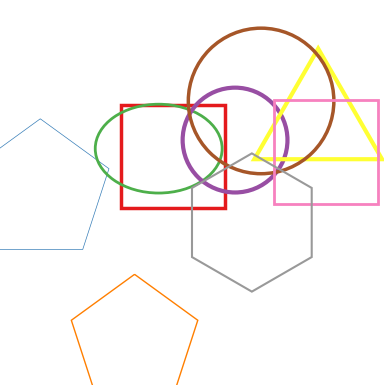[{"shape": "square", "thickness": 2.5, "radius": 0.67, "center": [0.449, 0.593]}, {"shape": "pentagon", "thickness": 0.5, "radius": 0.94, "center": [0.105, 0.504]}, {"shape": "oval", "thickness": 2, "radius": 0.82, "center": [0.412, 0.614]}, {"shape": "circle", "thickness": 3, "radius": 0.68, "center": [0.611, 0.636]}, {"shape": "pentagon", "thickness": 1, "radius": 0.86, "center": [0.35, 0.115]}, {"shape": "triangle", "thickness": 3, "radius": 0.96, "center": [0.826, 0.682]}, {"shape": "circle", "thickness": 2.5, "radius": 0.95, "center": [0.678, 0.738]}, {"shape": "square", "thickness": 2, "radius": 0.68, "center": [0.848, 0.605]}, {"shape": "hexagon", "thickness": 1.5, "radius": 0.9, "center": [0.654, 0.422]}]